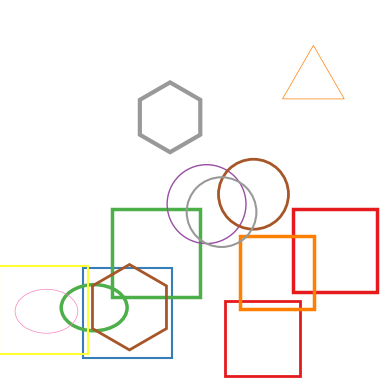[{"shape": "square", "thickness": 2.5, "radius": 0.54, "center": [0.869, 0.349]}, {"shape": "square", "thickness": 2, "radius": 0.48, "center": [0.682, 0.121]}, {"shape": "square", "thickness": 1.5, "radius": 0.58, "center": [0.331, 0.187]}, {"shape": "square", "thickness": 2.5, "radius": 0.57, "center": [0.406, 0.343]}, {"shape": "oval", "thickness": 2.5, "radius": 0.43, "center": [0.245, 0.201]}, {"shape": "circle", "thickness": 1, "radius": 0.51, "center": [0.536, 0.47]}, {"shape": "square", "thickness": 2.5, "radius": 0.48, "center": [0.719, 0.292]}, {"shape": "triangle", "thickness": 0.5, "radius": 0.46, "center": [0.814, 0.789]}, {"shape": "square", "thickness": 1.5, "radius": 0.57, "center": [0.113, 0.195]}, {"shape": "circle", "thickness": 2, "radius": 0.45, "center": [0.658, 0.496]}, {"shape": "hexagon", "thickness": 2, "radius": 0.55, "center": [0.336, 0.202]}, {"shape": "oval", "thickness": 0.5, "radius": 0.41, "center": [0.121, 0.192]}, {"shape": "circle", "thickness": 1.5, "radius": 0.45, "center": [0.575, 0.449]}, {"shape": "hexagon", "thickness": 3, "radius": 0.45, "center": [0.442, 0.695]}]